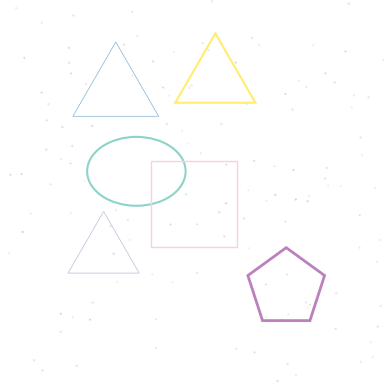[{"shape": "oval", "thickness": 1.5, "radius": 0.64, "center": [0.354, 0.555]}, {"shape": "triangle", "thickness": 0.5, "radius": 0.53, "center": [0.269, 0.344]}, {"shape": "triangle", "thickness": 0.5, "radius": 0.64, "center": [0.301, 0.762]}, {"shape": "square", "thickness": 1, "radius": 0.56, "center": [0.503, 0.47]}, {"shape": "pentagon", "thickness": 2, "radius": 0.52, "center": [0.743, 0.252]}, {"shape": "triangle", "thickness": 1.5, "radius": 0.6, "center": [0.559, 0.793]}]